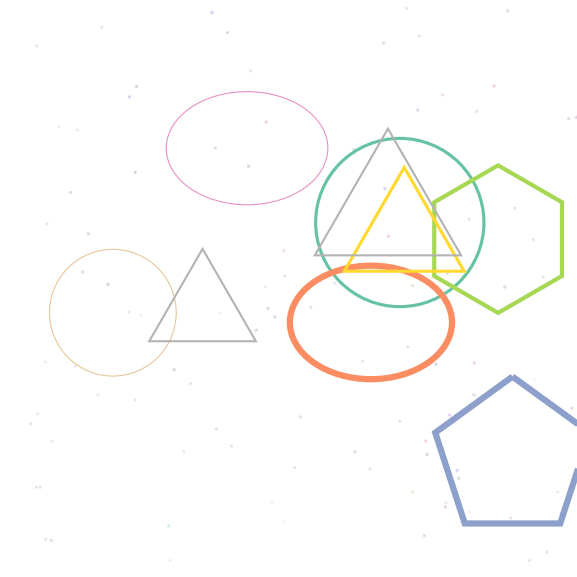[{"shape": "circle", "thickness": 1.5, "radius": 0.73, "center": [0.692, 0.614]}, {"shape": "oval", "thickness": 3, "radius": 0.7, "center": [0.642, 0.441]}, {"shape": "pentagon", "thickness": 3, "radius": 0.7, "center": [0.887, 0.206]}, {"shape": "oval", "thickness": 0.5, "radius": 0.7, "center": [0.428, 0.743]}, {"shape": "hexagon", "thickness": 2, "radius": 0.64, "center": [0.863, 0.585]}, {"shape": "triangle", "thickness": 1.5, "radius": 0.6, "center": [0.7, 0.589]}, {"shape": "circle", "thickness": 0.5, "radius": 0.55, "center": [0.195, 0.458]}, {"shape": "triangle", "thickness": 1, "radius": 0.73, "center": [0.672, 0.63]}, {"shape": "triangle", "thickness": 1, "radius": 0.53, "center": [0.351, 0.462]}]